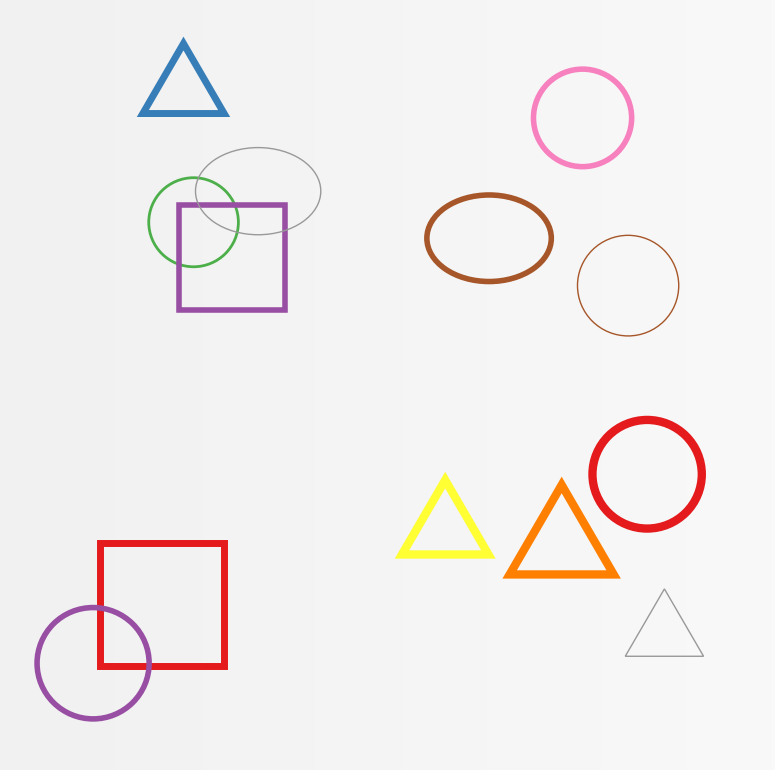[{"shape": "square", "thickness": 2.5, "radius": 0.4, "center": [0.209, 0.215]}, {"shape": "circle", "thickness": 3, "radius": 0.35, "center": [0.835, 0.384]}, {"shape": "triangle", "thickness": 2.5, "radius": 0.3, "center": [0.237, 0.883]}, {"shape": "circle", "thickness": 1, "radius": 0.29, "center": [0.25, 0.711]}, {"shape": "square", "thickness": 2, "radius": 0.34, "center": [0.3, 0.666]}, {"shape": "circle", "thickness": 2, "radius": 0.36, "center": [0.12, 0.139]}, {"shape": "triangle", "thickness": 3, "radius": 0.39, "center": [0.725, 0.293]}, {"shape": "triangle", "thickness": 3, "radius": 0.32, "center": [0.574, 0.312]}, {"shape": "oval", "thickness": 2, "radius": 0.4, "center": [0.631, 0.691]}, {"shape": "circle", "thickness": 0.5, "radius": 0.33, "center": [0.81, 0.629]}, {"shape": "circle", "thickness": 2, "radius": 0.32, "center": [0.752, 0.847]}, {"shape": "oval", "thickness": 0.5, "radius": 0.4, "center": [0.333, 0.752]}, {"shape": "triangle", "thickness": 0.5, "radius": 0.29, "center": [0.857, 0.177]}]